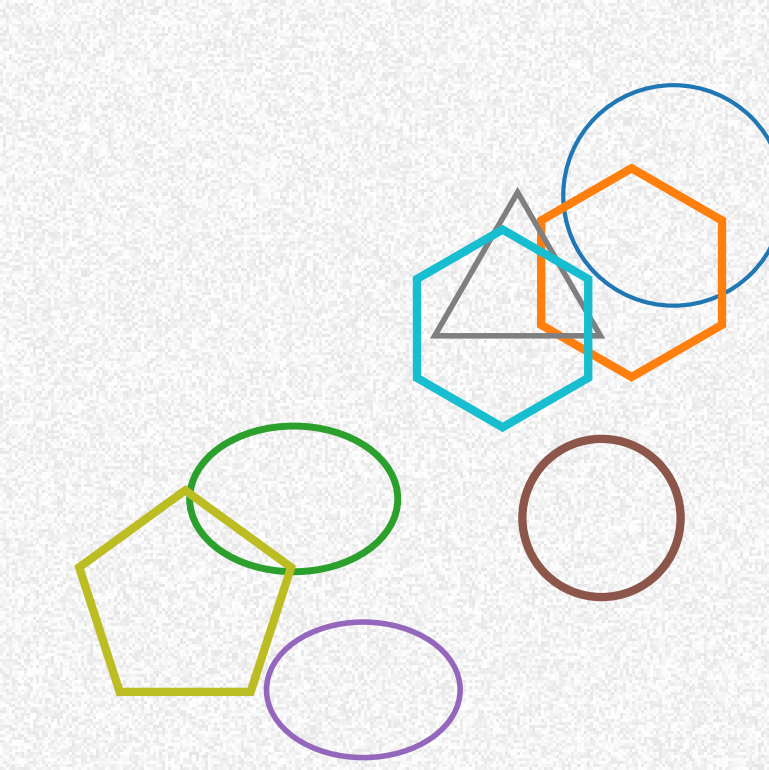[{"shape": "circle", "thickness": 1.5, "radius": 0.72, "center": [0.875, 0.746]}, {"shape": "hexagon", "thickness": 3, "radius": 0.68, "center": [0.82, 0.646]}, {"shape": "oval", "thickness": 2.5, "radius": 0.68, "center": [0.381, 0.352]}, {"shape": "oval", "thickness": 2, "radius": 0.63, "center": [0.472, 0.104]}, {"shape": "circle", "thickness": 3, "radius": 0.51, "center": [0.781, 0.327]}, {"shape": "triangle", "thickness": 2, "radius": 0.62, "center": [0.672, 0.626]}, {"shape": "pentagon", "thickness": 3, "radius": 0.72, "center": [0.24, 0.218]}, {"shape": "hexagon", "thickness": 3, "radius": 0.64, "center": [0.653, 0.573]}]